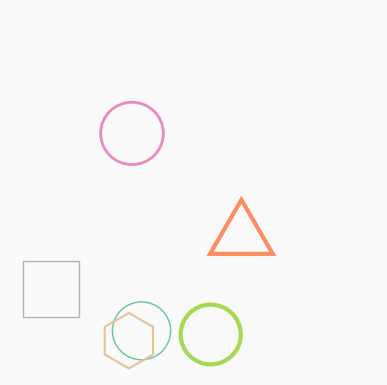[{"shape": "circle", "thickness": 1, "radius": 0.38, "center": [0.365, 0.141]}, {"shape": "triangle", "thickness": 3, "radius": 0.47, "center": [0.623, 0.387]}, {"shape": "circle", "thickness": 2, "radius": 0.4, "center": [0.341, 0.654]}, {"shape": "circle", "thickness": 3, "radius": 0.39, "center": [0.544, 0.131]}, {"shape": "hexagon", "thickness": 1.5, "radius": 0.36, "center": [0.333, 0.115]}, {"shape": "square", "thickness": 1, "radius": 0.36, "center": [0.131, 0.249]}]